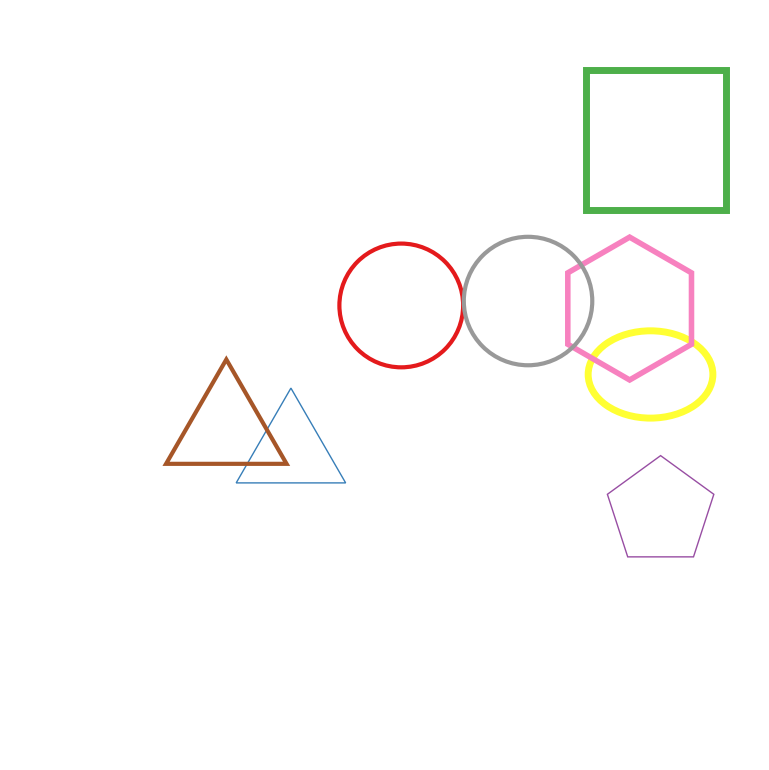[{"shape": "circle", "thickness": 1.5, "radius": 0.4, "center": [0.521, 0.603]}, {"shape": "triangle", "thickness": 0.5, "radius": 0.41, "center": [0.378, 0.414]}, {"shape": "square", "thickness": 2.5, "radius": 0.45, "center": [0.852, 0.818]}, {"shape": "pentagon", "thickness": 0.5, "radius": 0.36, "center": [0.858, 0.336]}, {"shape": "oval", "thickness": 2.5, "radius": 0.4, "center": [0.845, 0.514]}, {"shape": "triangle", "thickness": 1.5, "radius": 0.45, "center": [0.294, 0.443]}, {"shape": "hexagon", "thickness": 2, "radius": 0.46, "center": [0.818, 0.599]}, {"shape": "circle", "thickness": 1.5, "radius": 0.42, "center": [0.686, 0.609]}]